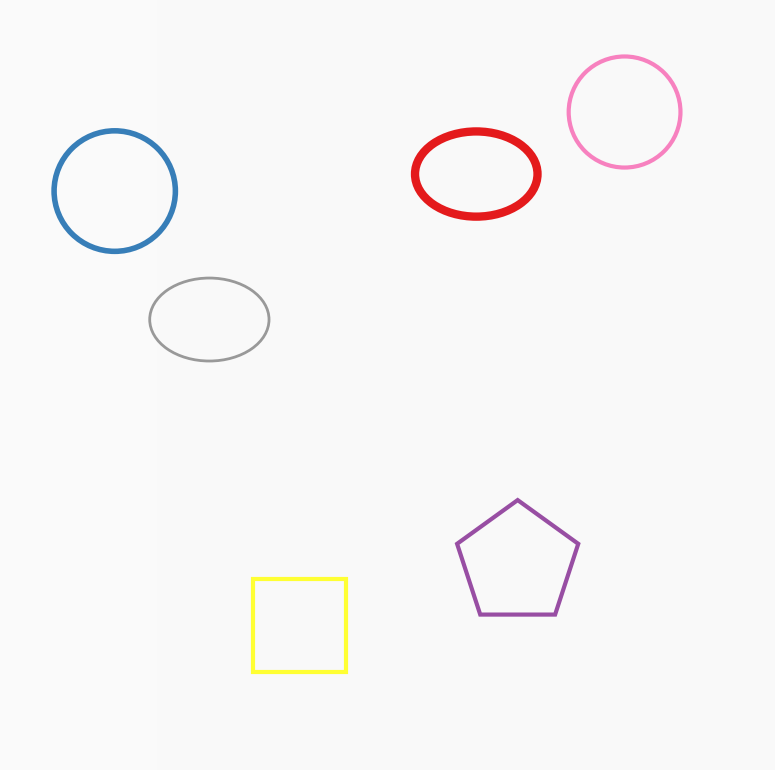[{"shape": "oval", "thickness": 3, "radius": 0.4, "center": [0.615, 0.774]}, {"shape": "circle", "thickness": 2, "radius": 0.39, "center": [0.148, 0.752]}, {"shape": "pentagon", "thickness": 1.5, "radius": 0.41, "center": [0.668, 0.268]}, {"shape": "square", "thickness": 1.5, "radius": 0.3, "center": [0.387, 0.187]}, {"shape": "circle", "thickness": 1.5, "radius": 0.36, "center": [0.806, 0.855]}, {"shape": "oval", "thickness": 1, "radius": 0.38, "center": [0.27, 0.585]}]